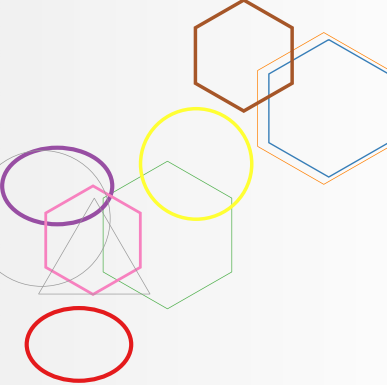[{"shape": "oval", "thickness": 3, "radius": 0.67, "center": [0.204, 0.105]}, {"shape": "hexagon", "thickness": 1, "radius": 0.89, "center": [0.848, 0.719]}, {"shape": "hexagon", "thickness": 0.5, "radius": 0.96, "center": [0.432, 0.39]}, {"shape": "oval", "thickness": 3, "radius": 0.71, "center": [0.148, 0.517]}, {"shape": "hexagon", "thickness": 0.5, "radius": 0.99, "center": [0.836, 0.718]}, {"shape": "circle", "thickness": 2.5, "radius": 0.72, "center": [0.506, 0.574]}, {"shape": "hexagon", "thickness": 2.5, "radius": 0.72, "center": [0.629, 0.856]}, {"shape": "hexagon", "thickness": 2, "radius": 0.7, "center": [0.24, 0.376]}, {"shape": "triangle", "thickness": 0.5, "radius": 0.83, "center": [0.243, 0.319]}, {"shape": "circle", "thickness": 0.5, "radius": 0.88, "center": [0.108, 0.433]}]